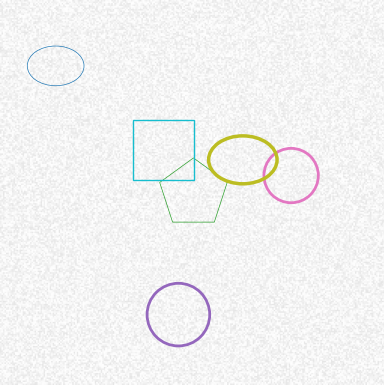[{"shape": "oval", "thickness": 0.5, "radius": 0.37, "center": [0.145, 0.829]}, {"shape": "pentagon", "thickness": 0.5, "radius": 0.46, "center": [0.502, 0.498]}, {"shape": "circle", "thickness": 2, "radius": 0.41, "center": [0.463, 0.183]}, {"shape": "circle", "thickness": 2, "radius": 0.35, "center": [0.756, 0.544]}, {"shape": "oval", "thickness": 2.5, "radius": 0.44, "center": [0.631, 0.585]}, {"shape": "square", "thickness": 1, "radius": 0.39, "center": [0.425, 0.61]}]